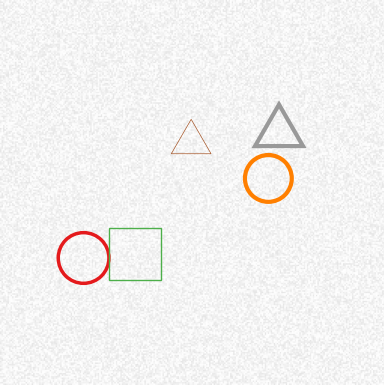[{"shape": "circle", "thickness": 2.5, "radius": 0.33, "center": [0.217, 0.33]}, {"shape": "square", "thickness": 1, "radius": 0.34, "center": [0.35, 0.341]}, {"shape": "circle", "thickness": 3, "radius": 0.3, "center": [0.697, 0.537]}, {"shape": "triangle", "thickness": 0.5, "radius": 0.3, "center": [0.497, 0.63]}, {"shape": "triangle", "thickness": 3, "radius": 0.36, "center": [0.725, 0.657]}]